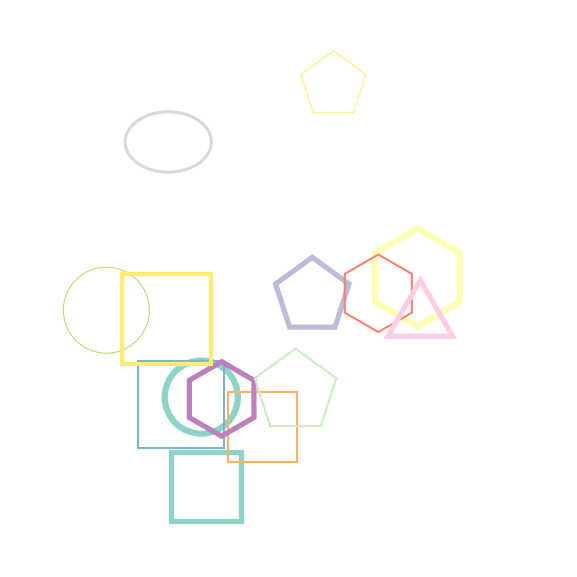[{"shape": "circle", "thickness": 3, "radius": 0.32, "center": [0.349, 0.311]}, {"shape": "square", "thickness": 2.5, "radius": 0.3, "center": [0.357, 0.156]}, {"shape": "hexagon", "thickness": 3, "radius": 0.42, "center": [0.723, 0.519]}, {"shape": "pentagon", "thickness": 2.5, "radius": 0.33, "center": [0.541, 0.487]}, {"shape": "hexagon", "thickness": 1, "radius": 0.34, "center": [0.655, 0.491]}, {"shape": "square", "thickness": 1, "radius": 0.38, "center": [0.313, 0.299]}, {"shape": "square", "thickness": 1, "radius": 0.3, "center": [0.455, 0.26]}, {"shape": "circle", "thickness": 0.5, "radius": 0.37, "center": [0.184, 0.462]}, {"shape": "triangle", "thickness": 2.5, "radius": 0.32, "center": [0.728, 0.449]}, {"shape": "oval", "thickness": 1.5, "radius": 0.37, "center": [0.291, 0.753]}, {"shape": "hexagon", "thickness": 2.5, "radius": 0.32, "center": [0.384, 0.308]}, {"shape": "pentagon", "thickness": 1, "radius": 0.37, "center": [0.512, 0.321]}, {"shape": "pentagon", "thickness": 0.5, "radius": 0.3, "center": [0.577, 0.852]}, {"shape": "square", "thickness": 2, "radius": 0.39, "center": [0.288, 0.447]}]